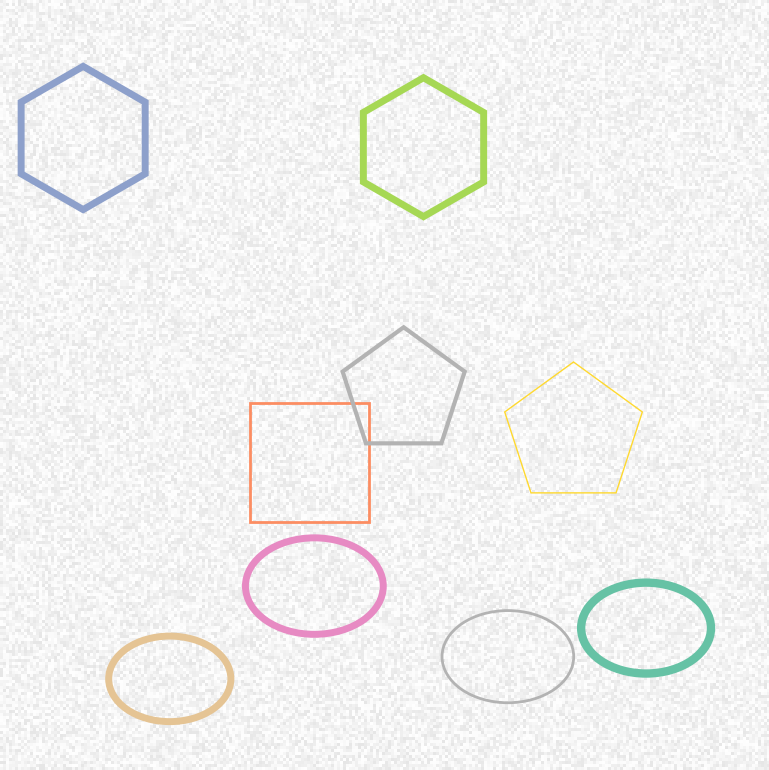[{"shape": "oval", "thickness": 3, "radius": 0.42, "center": [0.839, 0.184]}, {"shape": "square", "thickness": 1, "radius": 0.39, "center": [0.401, 0.399]}, {"shape": "hexagon", "thickness": 2.5, "radius": 0.47, "center": [0.108, 0.821]}, {"shape": "oval", "thickness": 2.5, "radius": 0.45, "center": [0.408, 0.239]}, {"shape": "hexagon", "thickness": 2.5, "radius": 0.45, "center": [0.55, 0.809]}, {"shape": "pentagon", "thickness": 0.5, "radius": 0.47, "center": [0.745, 0.436]}, {"shape": "oval", "thickness": 2.5, "radius": 0.4, "center": [0.22, 0.118]}, {"shape": "oval", "thickness": 1, "radius": 0.43, "center": [0.66, 0.147]}, {"shape": "pentagon", "thickness": 1.5, "radius": 0.42, "center": [0.524, 0.492]}]